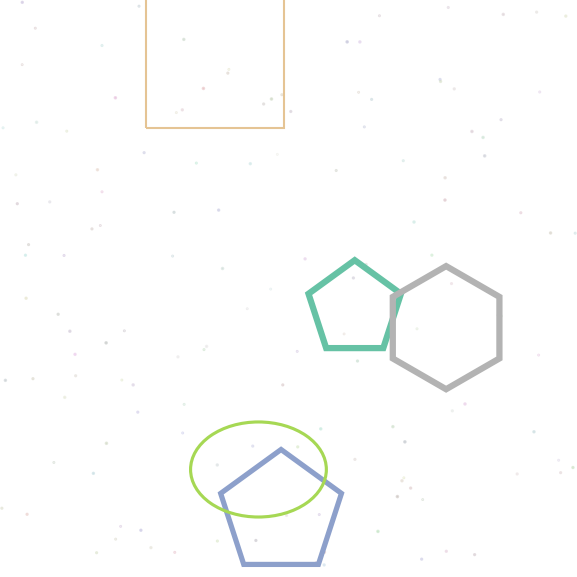[{"shape": "pentagon", "thickness": 3, "radius": 0.42, "center": [0.614, 0.464]}, {"shape": "pentagon", "thickness": 2.5, "radius": 0.55, "center": [0.487, 0.111]}, {"shape": "oval", "thickness": 1.5, "radius": 0.59, "center": [0.448, 0.186]}, {"shape": "square", "thickness": 1, "radius": 0.6, "center": [0.372, 0.898]}, {"shape": "hexagon", "thickness": 3, "radius": 0.53, "center": [0.772, 0.432]}]